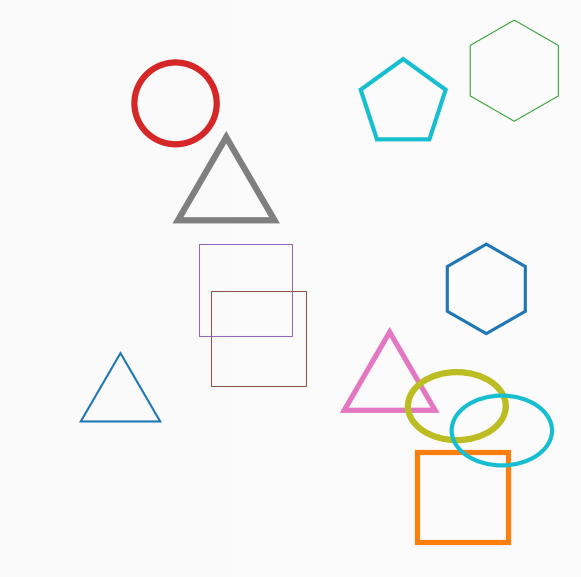[{"shape": "hexagon", "thickness": 1.5, "radius": 0.39, "center": [0.837, 0.499]}, {"shape": "triangle", "thickness": 1, "radius": 0.39, "center": [0.207, 0.309]}, {"shape": "square", "thickness": 2.5, "radius": 0.39, "center": [0.796, 0.139]}, {"shape": "hexagon", "thickness": 0.5, "radius": 0.44, "center": [0.885, 0.877]}, {"shape": "circle", "thickness": 3, "radius": 0.35, "center": [0.302, 0.82]}, {"shape": "square", "thickness": 0.5, "radius": 0.4, "center": [0.422, 0.497]}, {"shape": "square", "thickness": 0.5, "radius": 0.41, "center": [0.445, 0.413]}, {"shape": "triangle", "thickness": 2.5, "radius": 0.45, "center": [0.67, 0.334]}, {"shape": "triangle", "thickness": 3, "radius": 0.48, "center": [0.389, 0.666]}, {"shape": "oval", "thickness": 3, "radius": 0.42, "center": [0.786, 0.296]}, {"shape": "pentagon", "thickness": 2, "radius": 0.38, "center": [0.694, 0.82]}, {"shape": "oval", "thickness": 2, "radius": 0.43, "center": [0.863, 0.254]}]